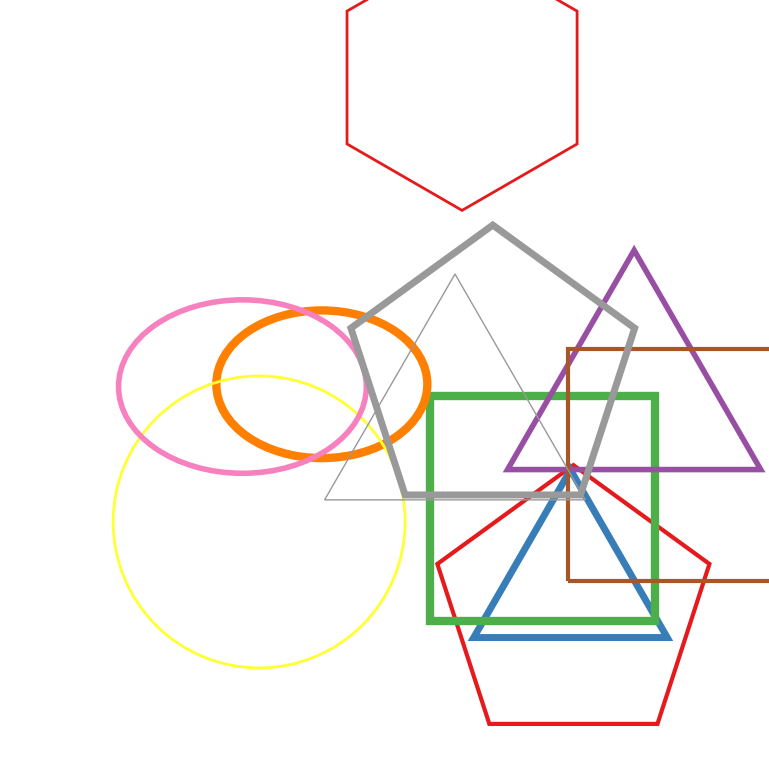[{"shape": "pentagon", "thickness": 1.5, "radius": 0.93, "center": [0.745, 0.21]}, {"shape": "hexagon", "thickness": 1, "radius": 0.86, "center": [0.6, 0.899]}, {"shape": "triangle", "thickness": 2.5, "radius": 0.73, "center": [0.741, 0.245]}, {"shape": "square", "thickness": 3, "radius": 0.73, "center": [0.704, 0.34]}, {"shape": "triangle", "thickness": 2, "radius": 0.95, "center": [0.824, 0.485]}, {"shape": "oval", "thickness": 3, "radius": 0.69, "center": [0.418, 0.501]}, {"shape": "circle", "thickness": 1, "radius": 0.95, "center": [0.337, 0.322]}, {"shape": "square", "thickness": 1.5, "radius": 0.75, "center": [0.888, 0.396]}, {"shape": "oval", "thickness": 2, "radius": 0.8, "center": [0.315, 0.498]}, {"shape": "triangle", "thickness": 0.5, "radius": 0.98, "center": [0.591, 0.449]}, {"shape": "pentagon", "thickness": 2.5, "radius": 0.97, "center": [0.64, 0.514]}]